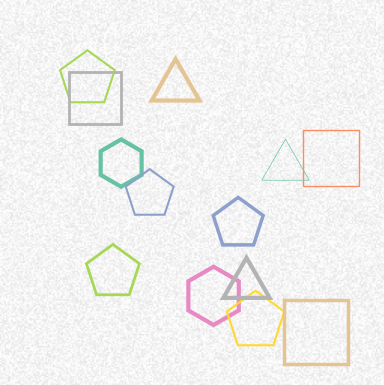[{"shape": "hexagon", "thickness": 3, "radius": 0.31, "center": [0.315, 0.576]}, {"shape": "triangle", "thickness": 0.5, "radius": 0.36, "center": [0.742, 0.567]}, {"shape": "square", "thickness": 1, "radius": 0.37, "center": [0.859, 0.59]}, {"shape": "pentagon", "thickness": 2.5, "radius": 0.34, "center": [0.619, 0.419]}, {"shape": "pentagon", "thickness": 1.5, "radius": 0.33, "center": [0.389, 0.495]}, {"shape": "hexagon", "thickness": 3, "radius": 0.38, "center": [0.555, 0.232]}, {"shape": "pentagon", "thickness": 2, "radius": 0.36, "center": [0.293, 0.293]}, {"shape": "pentagon", "thickness": 1.5, "radius": 0.37, "center": [0.227, 0.795]}, {"shape": "pentagon", "thickness": 1.5, "radius": 0.39, "center": [0.664, 0.167]}, {"shape": "triangle", "thickness": 3, "radius": 0.36, "center": [0.456, 0.775]}, {"shape": "square", "thickness": 2.5, "radius": 0.42, "center": [0.82, 0.138]}, {"shape": "triangle", "thickness": 3, "radius": 0.35, "center": [0.64, 0.261]}, {"shape": "square", "thickness": 2, "radius": 0.34, "center": [0.247, 0.745]}]